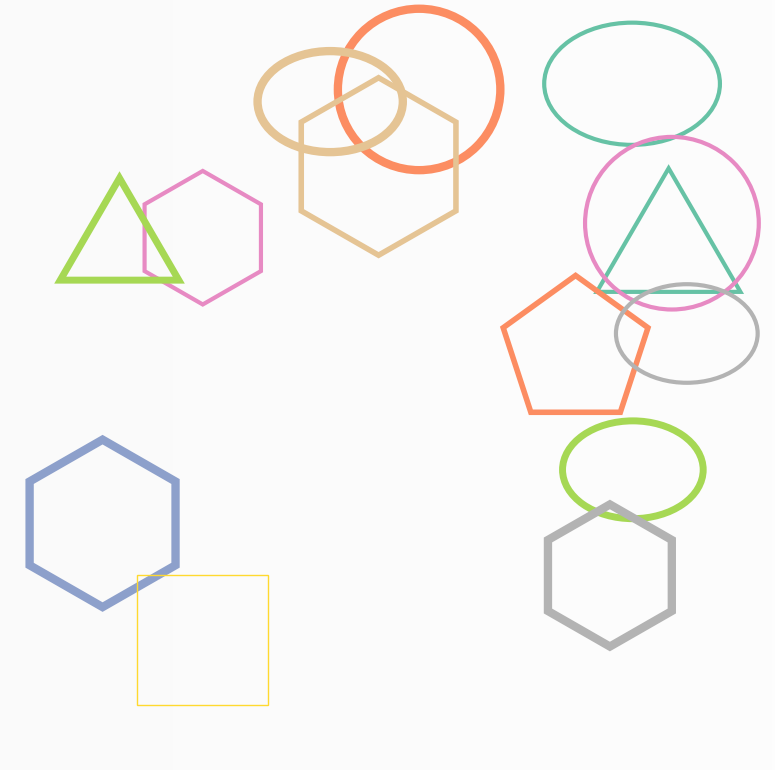[{"shape": "triangle", "thickness": 1.5, "radius": 0.53, "center": [0.863, 0.674]}, {"shape": "oval", "thickness": 1.5, "radius": 0.57, "center": [0.816, 0.891]}, {"shape": "circle", "thickness": 3, "radius": 0.52, "center": [0.541, 0.884]}, {"shape": "pentagon", "thickness": 2, "radius": 0.49, "center": [0.743, 0.544]}, {"shape": "hexagon", "thickness": 3, "radius": 0.54, "center": [0.132, 0.32]}, {"shape": "circle", "thickness": 1.5, "radius": 0.56, "center": [0.867, 0.71]}, {"shape": "hexagon", "thickness": 1.5, "radius": 0.43, "center": [0.262, 0.691]}, {"shape": "triangle", "thickness": 2.5, "radius": 0.44, "center": [0.154, 0.68]}, {"shape": "oval", "thickness": 2.5, "radius": 0.45, "center": [0.817, 0.39]}, {"shape": "square", "thickness": 0.5, "radius": 0.42, "center": [0.261, 0.169]}, {"shape": "oval", "thickness": 3, "radius": 0.47, "center": [0.426, 0.868]}, {"shape": "hexagon", "thickness": 2, "radius": 0.58, "center": [0.489, 0.784]}, {"shape": "hexagon", "thickness": 3, "radius": 0.46, "center": [0.787, 0.253]}, {"shape": "oval", "thickness": 1.5, "radius": 0.46, "center": [0.886, 0.567]}]